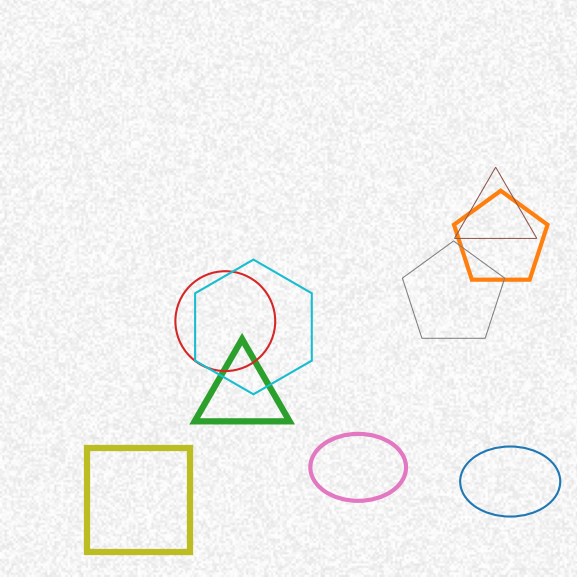[{"shape": "oval", "thickness": 1, "radius": 0.43, "center": [0.883, 0.165]}, {"shape": "pentagon", "thickness": 2, "radius": 0.43, "center": [0.867, 0.584]}, {"shape": "triangle", "thickness": 3, "radius": 0.47, "center": [0.419, 0.317]}, {"shape": "circle", "thickness": 1, "radius": 0.43, "center": [0.39, 0.443]}, {"shape": "triangle", "thickness": 0.5, "radius": 0.41, "center": [0.858, 0.627]}, {"shape": "oval", "thickness": 2, "radius": 0.41, "center": [0.62, 0.19]}, {"shape": "pentagon", "thickness": 0.5, "radius": 0.47, "center": [0.785, 0.489]}, {"shape": "square", "thickness": 3, "radius": 0.45, "center": [0.24, 0.133]}, {"shape": "hexagon", "thickness": 1, "radius": 0.58, "center": [0.439, 0.433]}]